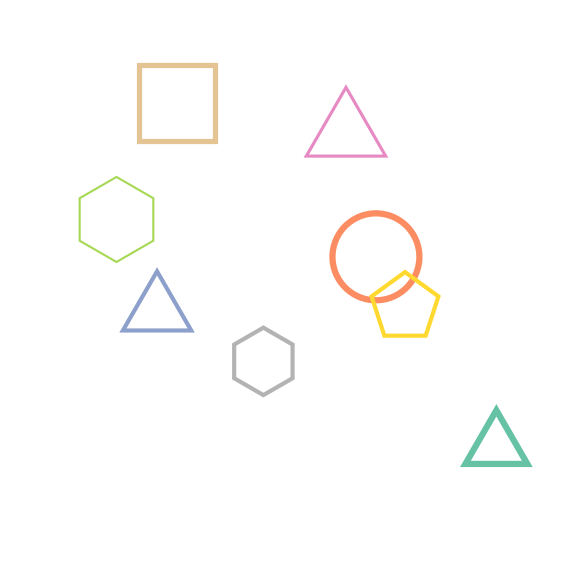[{"shape": "triangle", "thickness": 3, "radius": 0.31, "center": [0.86, 0.227]}, {"shape": "circle", "thickness": 3, "radius": 0.38, "center": [0.651, 0.554]}, {"shape": "triangle", "thickness": 2, "radius": 0.34, "center": [0.272, 0.461]}, {"shape": "triangle", "thickness": 1.5, "radius": 0.4, "center": [0.599, 0.769]}, {"shape": "hexagon", "thickness": 1, "radius": 0.37, "center": [0.202, 0.619]}, {"shape": "pentagon", "thickness": 2, "radius": 0.3, "center": [0.701, 0.467]}, {"shape": "square", "thickness": 2.5, "radius": 0.33, "center": [0.307, 0.821]}, {"shape": "hexagon", "thickness": 2, "radius": 0.29, "center": [0.456, 0.373]}]